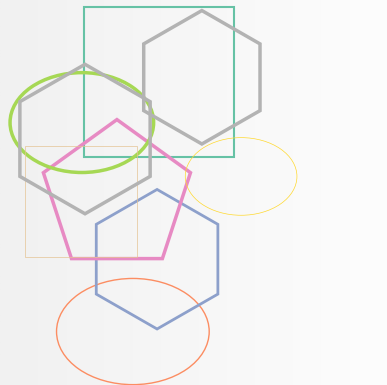[{"shape": "square", "thickness": 1.5, "radius": 0.97, "center": [0.411, 0.787]}, {"shape": "oval", "thickness": 1, "radius": 0.98, "center": [0.343, 0.139]}, {"shape": "hexagon", "thickness": 2, "radius": 0.91, "center": [0.405, 0.327]}, {"shape": "pentagon", "thickness": 2.5, "radius": 1.0, "center": [0.302, 0.49]}, {"shape": "oval", "thickness": 2.5, "radius": 0.93, "center": [0.211, 0.682]}, {"shape": "oval", "thickness": 0.5, "radius": 0.72, "center": [0.622, 0.542]}, {"shape": "square", "thickness": 0.5, "radius": 0.72, "center": [0.209, 0.477]}, {"shape": "hexagon", "thickness": 2.5, "radius": 0.87, "center": [0.521, 0.799]}, {"shape": "hexagon", "thickness": 2.5, "radius": 0.97, "center": [0.219, 0.639]}]